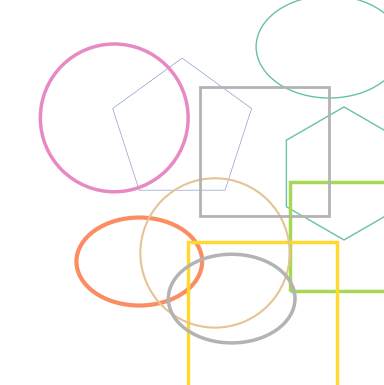[{"shape": "hexagon", "thickness": 1, "radius": 0.86, "center": [0.893, 0.549]}, {"shape": "oval", "thickness": 1, "radius": 0.95, "center": [0.855, 0.878]}, {"shape": "oval", "thickness": 3, "radius": 0.82, "center": [0.362, 0.321]}, {"shape": "pentagon", "thickness": 0.5, "radius": 0.95, "center": [0.473, 0.659]}, {"shape": "circle", "thickness": 2.5, "radius": 0.96, "center": [0.297, 0.694]}, {"shape": "square", "thickness": 2.5, "radius": 0.7, "center": [0.895, 0.386]}, {"shape": "square", "thickness": 2.5, "radius": 0.97, "center": [0.682, 0.178]}, {"shape": "circle", "thickness": 1.5, "radius": 0.97, "center": [0.558, 0.343]}, {"shape": "square", "thickness": 2, "radius": 0.84, "center": [0.686, 0.606]}, {"shape": "oval", "thickness": 2.5, "radius": 0.82, "center": [0.602, 0.224]}]